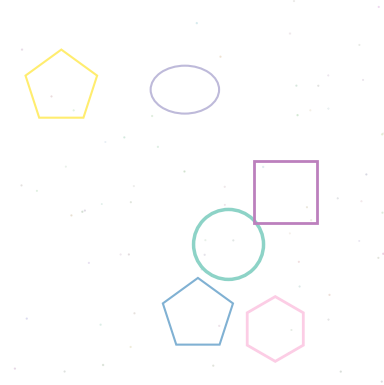[{"shape": "circle", "thickness": 2.5, "radius": 0.45, "center": [0.594, 0.365]}, {"shape": "oval", "thickness": 1.5, "radius": 0.44, "center": [0.48, 0.767]}, {"shape": "pentagon", "thickness": 1.5, "radius": 0.48, "center": [0.514, 0.182]}, {"shape": "hexagon", "thickness": 2, "radius": 0.42, "center": [0.715, 0.145]}, {"shape": "square", "thickness": 2, "radius": 0.4, "center": [0.742, 0.501]}, {"shape": "pentagon", "thickness": 1.5, "radius": 0.49, "center": [0.159, 0.773]}]